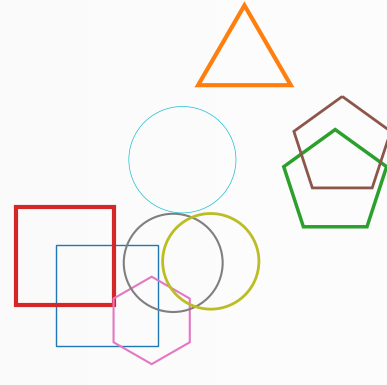[{"shape": "square", "thickness": 1, "radius": 0.66, "center": [0.276, 0.233]}, {"shape": "triangle", "thickness": 3, "radius": 0.69, "center": [0.631, 0.848]}, {"shape": "pentagon", "thickness": 2.5, "radius": 0.7, "center": [0.865, 0.524]}, {"shape": "square", "thickness": 3, "radius": 0.64, "center": [0.168, 0.335]}, {"shape": "pentagon", "thickness": 2, "radius": 0.66, "center": [0.883, 0.618]}, {"shape": "hexagon", "thickness": 1.5, "radius": 0.57, "center": [0.391, 0.168]}, {"shape": "circle", "thickness": 1.5, "radius": 0.64, "center": [0.447, 0.317]}, {"shape": "circle", "thickness": 2, "radius": 0.62, "center": [0.544, 0.321]}, {"shape": "circle", "thickness": 0.5, "radius": 0.69, "center": [0.471, 0.585]}]